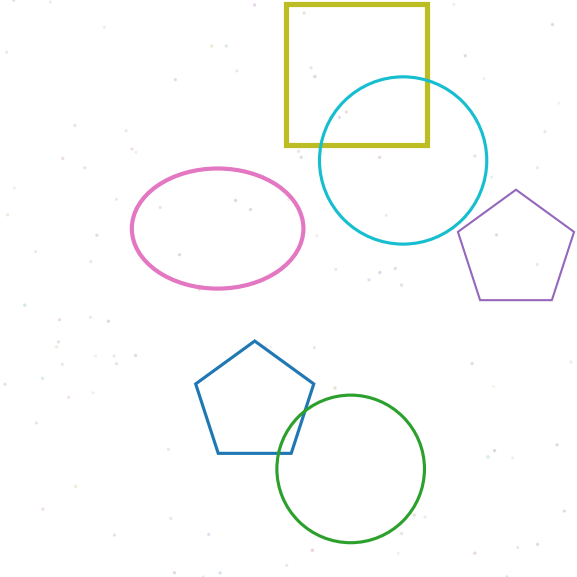[{"shape": "pentagon", "thickness": 1.5, "radius": 0.54, "center": [0.441, 0.301]}, {"shape": "circle", "thickness": 1.5, "radius": 0.64, "center": [0.607, 0.187]}, {"shape": "pentagon", "thickness": 1, "radius": 0.53, "center": [0.893, 0.565]}, {"shape": "oval", "thickness": 2, "radius": 0.74, "center": [0.377, 0.603]}, {"shape": "square", "thickness": 2.5, "radius": 0.61, "center": [0.617, 0.871]}, {"shape": "circle", "thickness": 1.5, "radius": 0.72, "center": [0.698, 0.721]}]